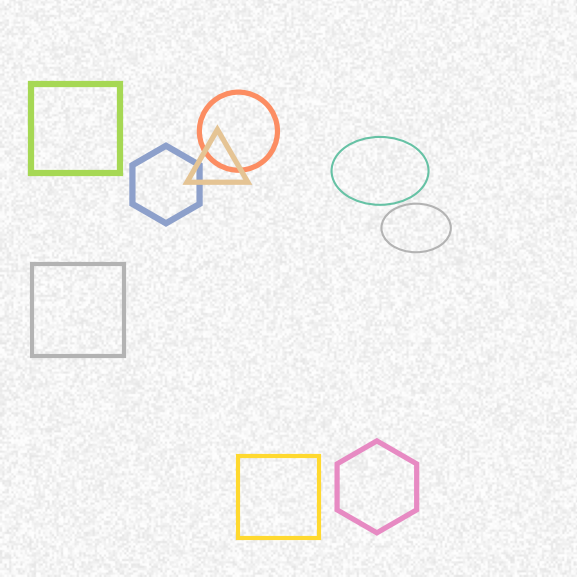[{"shape": "oval", "thickness": 1, "radius": 0.42, "center": [0.658, 0.703]}, {"shape": "circle", "thickness": 2.5, "radius": 0.34, "center": [0.413, 0.772]}, {"shape": "hexagon", "thickness": 3, "radius": 0.34, "center": [0.287, 0.68]}, {"shape": "hexagon", "thickness": 2.5, "radius": 0.4, "center": [0.653, 0.156]}, {"shape": "square", "thickness": 3, "radius": 0.39, "center": [0.131, 0.777]}, {"shape": "square", "thickness": 2, "radius": 0.35, "center": [0.482, 0.138]}, {"shape": "triangle", "thickness": 2.5, "radius": 0.3, "center": [0.376, 0.714]}, {"shape": "oval", "thickness": 1, "radius": 0.3, "center": [0.721, 0.604]}, {"shape": "square", "thickness": 2, "radius": 0.4, "center": [0.135, 0.462]}]